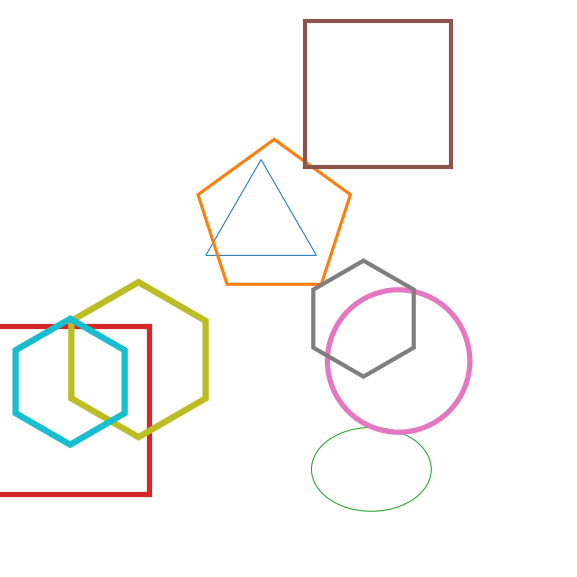[{"shape": "triangle", "thickness": 0.5, "radius": 0.55, "center": [0.452, 0.612]}, {"shape": "pentagon", "thickness": 1.5, "radius": 0.69, "center": [0.475, 0.619]}, {"shape": "oval", "thickness": 0.5, "radius": 0.52, "center": [0.643, 0.186]}, {"shape": "square", "thickness": 2.5, "radius": 0.73, "center": [0.113, 0.289]}, {"shape": "square", "thickness": 2, "radius": 0.63, "center": [0.654, 0.836]}, {"shape": "circle", "thickness": 2.5, "radius": 0.62, "center": [0.69, 0.374]}, {"shape": "hexagon", "thickness": 2, "radius": 0.5, "center": [0.629, 0.447]}, {"shape": "hexagon", "thickness": 3, "radius": 0.67, "center": [0.24, 0.376]}, {"shape": "hexagon", "thickness": 3, "radius": 0.55, "center": [0.121, 0.338]}]